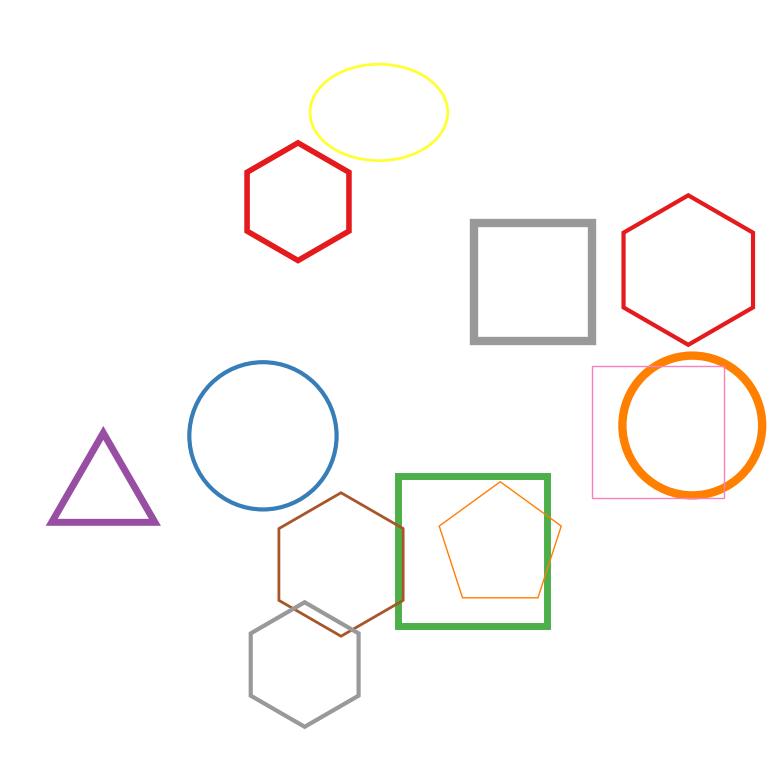[{"shape": "hexagon", "thickness": 1.5, "radius": 0.49, "center": [0.894, 0.649]}, {"shape": "hexagon", "thickness": 2, "radius": 0.38, "center": [0.387, 0.738]}, {"shape": "circle", "thickness": 1.5, "radius": 0.48, "center": [0.342, 0.434]}, {"shape": "square", "thickness": 2.5, "radius": 0.49, "center": [0.613, 0.284]}, {"shape": "triangle", "thickness": 2.5, "radius": 0.39, "center": [0.134, 0.36]}, {"shape": "pentagon", "thickness": 0.5, "radius": 0.42, "center": [0.65, 0.291]}, {"shape": "circle", "thickness": 3, "radius": 0.45, "center": [0.899, 0.447]}, {"shape": "oval", "thickness": 1, "radius": 0.45, "center": [0.492, 0.854]}, {"shape": "hexagon", "thickness": 1, "radius": 0.47, "center": [0.443, 0.267]}, {"shape": "square", "thickness": 0.5, "radius": 0.43, "center": [0.854, 0.439]}, {"shape": "square", "thickness": 3, "radius": 0.39, "center": [0.692, 0.634]}, {"shape": "hexagon", "thickness": 1.5, "radius": 0.4, "center": [0.396, 0.137]}]